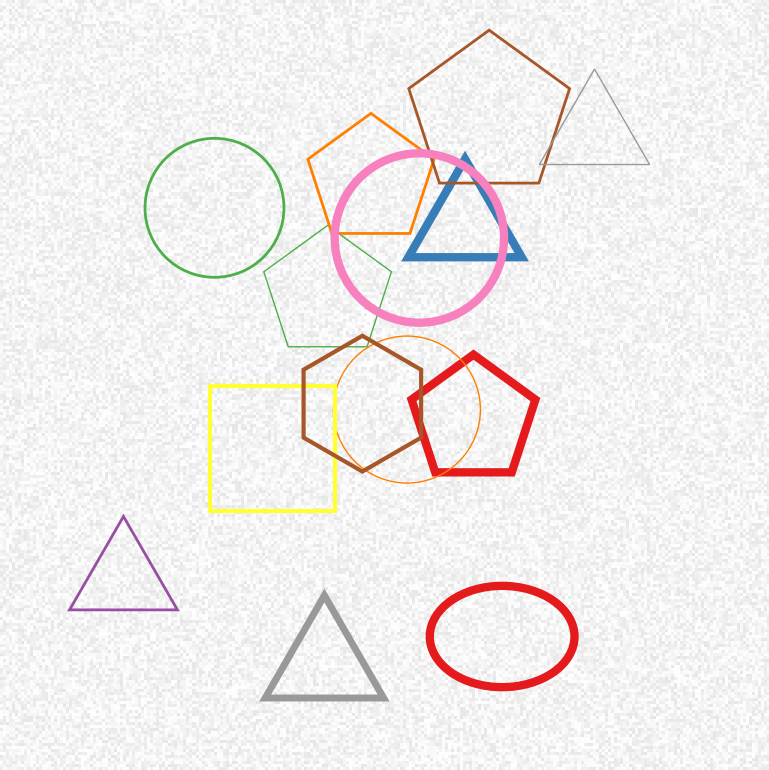[{"shape": "pentagon", "thickness": 3, "radius": 0.42, "center": [0.615, 0.455]}, {"shape": "oval", "thickness": 3, "radius": 0.47, "center": [0.652, 0.173]}, {"shape": "triangle", "thickness": 3, "radius": 0.43, "center": [0.604, 0.708]}, {"shape": "pentagon", "thickness": 0.5, "radius": 0.44, "center": [0.425, 0.62]}, {"shape": "circle", "thickness": 1, "radius": 0.45, "center": [0.279, 0.73]}, {"shape": "triangle", "thickness": 1, "radius": 0.4, "center": [0.16, 0.248]}, {"shape": "circle", "thickness": 0.5, "radius": 0.48, "center": [0.528, 0.468]}, {"shape": "pentagon", "thickness": 1, "radius": 0.43, "center": [0.482, 0.767]}, {"shape": "square", "thickness": 1.5, "radius": 0.41, "center": [0.354, 0.418]}, {"shape": "hexagon", "thickness": 1.5, "radius": 0.44, "center": [0.471, 0.476]}, {"shape": "pentagon", "thickness": 1, "radius": 0.55, "center": [0.635, 0.851]}, {"shape": "circle", "thickness": 3, "radius": 0.55, "center": [0.545, 0.691]}, {"shape": "triangle", "thickness": 2.5, "radius": 0.44, "center": [0.421, 0.138]}, {"shape": "triangle", "thickness": 0.5, "radius": 0.41, "center": [0.772, 0.828]}]